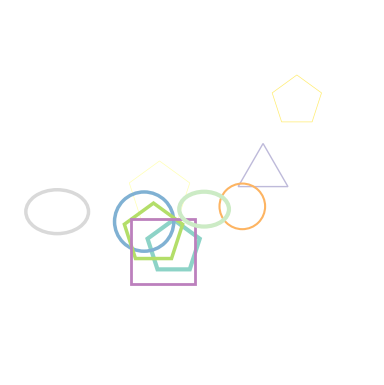[{"shape": "pentagon", "thickness": 3, "radius": 0.36, "center": [0.451, 0.358]}, {"shape": "pentagon", "thickness": 0.5, "radius": 0.41, "center": [0.414, 0.499]}, {"shape": "triangle", "thickness": 1, "radius": 0.37, "center": [0.683, 0.553]}, {"shape": "circle", "thickness": 2.5, "radius": 0.38, "center": [0.374, 0.424]}, {"shape": "circle", "thickness": 1.5, "radius": 0.3, "center": [0.629, 0.464]}, {"shape": "pentagon", "thickness": 2.5, "radius": 0.4, "center": [0.399, 0.393]}, {"shape": "oval", "thickness": 2.5, "radius": 0.41, "center": [0.149, 0.45]}, {"shape": "square", "thickness": 2, "radius": 0.42, "center": [0.423, 0.347]}, {"shape": "oval", "thickness": 3, "radius": 0.32, "center": [0.53, 0.457]}, {"shape": "pentagon", "thickness": 0.5, "radius": 0.34, "center": [0.771, 0.738]}]